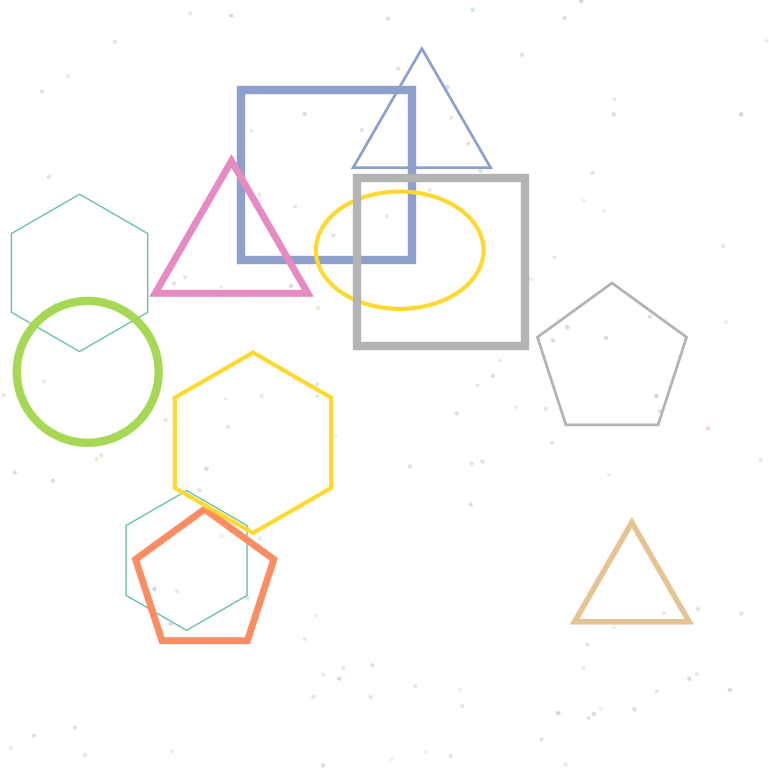[{"shape": "hexagon", "thickness": 0.5, "radius": 0.45, "center": [0.242, 0.272]}, {"shape": "hexagon", "thickness": 0.5, "radius": 0.51, "center": [0.103, 0.646]}, {"shape": "pentagon", "thickness": 2.5, "radius": 0.47, "center": [0.266, 0.244]}, {"shape": "triangle", "thickness": 1, "radius": 0.52, "center": [0.548, 0.834]}, {"shape": "square", "thickness": 3, "radius": 0.55, "center": [0.424, 0.773]}, {"shape": "triangle", "thickness": 2.5, "radius": 0.57, "center": [0.301, 0.676]}, {"shape": "circle", "thickness": 3, "radius": 0.46, "center": [0.114, 0.517]}, {"shape": "oval", "thickness": 1.5, "radius": 0.54, "center": [0.519, 0.675]}, {"shape": "hexagon", "thickness": 1.5, "radius": 0.59, "center": [0.329, 0.425]}, {"shape": "triangle", "thickness": 2, "radius": 0.43, "center": [0.821, 0.236]}, {"shape": "pentagon", "thickness": 1, "radius": 0.51, "center": [0.795, 0.531]}, {"shape": "square", "thickness": 3, "radius": 0.54, "center": [0.572, 0.66]}]